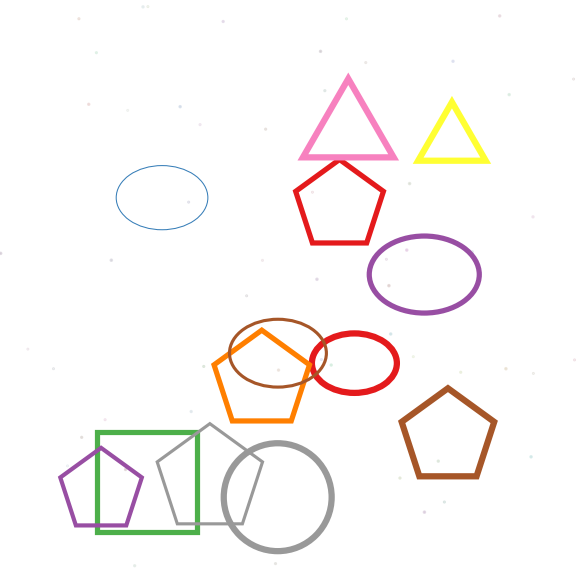[{"shape": "oval", "thickness": 3, "radius": 0.37, "center": [0.614, 0.37]}, {"shape": "pentagon", "thickness": 2.5, "radius": 0.4, "center": [0.588, 0.643]}, {"shape": "oval", "thickness": 0.5, "radius": 0.4, "center": [0.281, 0.657]}, {"shape": "square", "thickness": 2.5, "radius": 0.43, "center": [0.254, 0.165]}, {"shape": "oval", "thickness": 2.5, "radius": 0.48, "center": [0.735, 0.524]}, {"shape": "pentagon", "thickness": 2, "radius": 0.37, "center": [0.175, 0.149]}, {"shape": "pentagon", "thickness": 2.5, "radius": 0.43, "center": [0.453, 0.341]}, {"shape": "triangle", "thickness": 3, "radius": 0.34, "center": [0.783, 0.755]}, {"shape": "oval", "thickness": 1.5, "radius": 0.42, "center": [0.481, 0.388]}, {"shape": "pentagon", "thickness": 3, "radius": 0.42, "center": [0.776, 0.243]}, {"shape": "triangle", "thickness": 3, "radius": 0.45, "center": [0.603, 0.772]}, {"shape": "pentagon", "thickness": 1.5, "radius": 0.48, "center": [0.363, 0.17]}, {"shape": "circle", "thickness": 3, "radius": 0.47, "center": [0.481, 0.138]}]